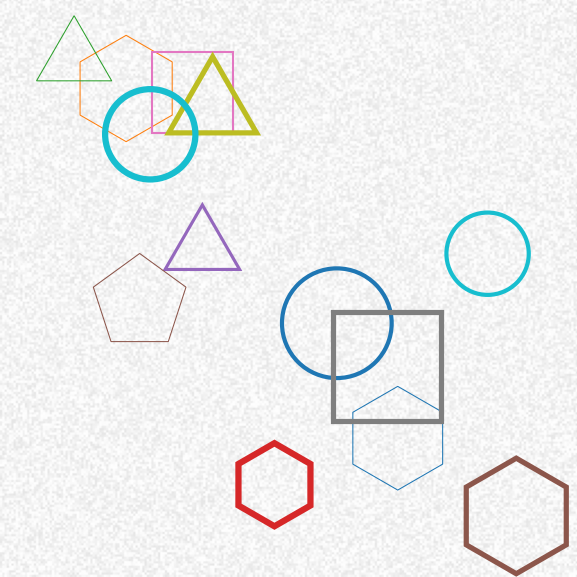[{"shape": "circle", "thickness": 2, "radius": 0.47, "center": [0.583, 0.439]}, {"shape": "hexagon", "thickness": 0.5, "radius": 0.45, "center": [0.689, 0.24]}, {"shape": "hexagon", "thickness": 0.5, "radius": 0.46, "center": [0.218, 0.846]}, {"shape": "triangle", "thickness": 0.5, "radius": 0.38, "center": [0.128, 0.897]}, {"shape": "hexagon", "thickness": 3, "radius": 0.36, "center": [0.475, 0.16]}, {"shape": "triangle", "thickness": 1.5, "radius": 0.37, "center": [0.35, 0.57]}, {"shape": "pentagon", "thickness": 0.5, "radius": 0.42, "center": [0.242, 0.476]}, {"shape": "hexagon", "thickness": 2.5, "radius": 0.5, "center": [0.894, 0.106]}, {"shape": "square", "thickness": 1, "radius": 0.35, "center": [0.334, 0.839]}, {"shape": "square", "thickness": 2.5, "radius": 0.47, "center": [0.67, 0.364]}, {"shape": "triangle", "thickness": 2.5, "radius": 0.44, "center": [0.368, 0.813]}, {"shape": "circle", "thickness": 2, "radius": 0.36, "center": [0.844, 0.56]}, {"shape": "circle", "thickness": 3, "radius": 0.39, "center": [0.26, 0.767]}]